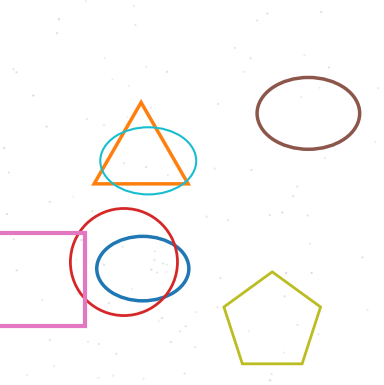[{"shape": "oval", "thickness": 2.5, "radius": 0.6, "center": [0.371, 0.302]}, {"shape": "triangle", "thickness": 2.5, "radius": 0.7, "center": [0.366, 0.593]}, {"shape": "circle", "thickness": 2, "radius": 0.7, "center": [0.322, 0.319]}, {"shape": "oval", "thickness": 2.5, "radius": 0.67, "center": [0.801, 0.706]}, {"shape": "square", "thickness": 3, "radius": 0.6, "center": [0.1, 0.274]}, {"shape": "pentagon", "thickness": 2, "radius": 0.66, "center": [0.707, 0.162]}, {"shape": "oval", "thickness": 1.5, "radius": 0.62, "center": [0.385, 0.582]}]